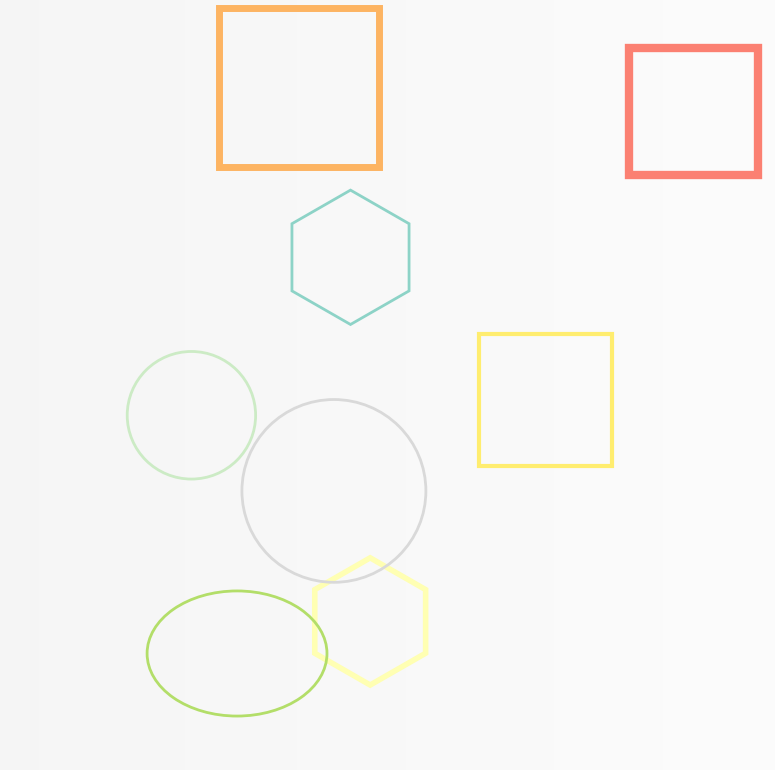[{"shape": "hexagon", "thickness": 1, "radius": 0.44, "center": [0.452, 0.666]}, {"shape": "hexagon", "thickness": 2, "radius": 0.41, "center": [0.478, 0.193]}, {"shape": "square", "thickness": 3, "radius": 0.42, "center": [0.895, 0.855]}, {"shape": "square", "thickness": 2.5, "radius": 0.52, "center": [0.386, 0.886]}, {"shape": "oval", "thickness": 1, "radius": 0.58, "center": [0.306, 0.151]}, {"shape": "circle", "thickness": 1, "radius": 0.59, "center": [0.431, 0.362]}, {"shape": "circle", "thickness": 1, "radius": 0.41, "center": [0.247, 0.461]}, {"shape": "square", "thickness": 1.5, "radius": 0.43, "center": [0.704, 0.48]}]